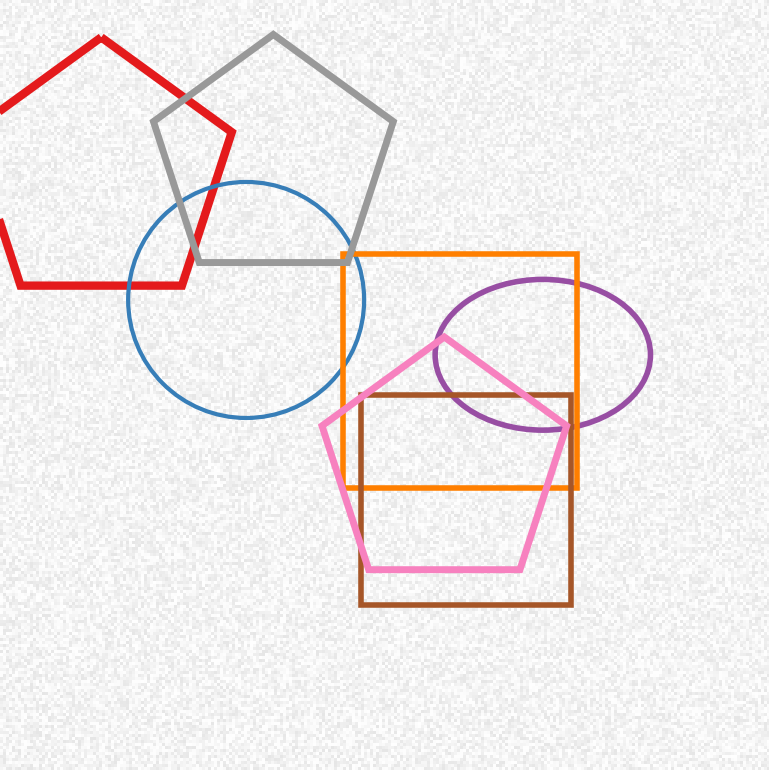[{"shape": "pentagon", "thickness": 3, "radius": 0.89, "center": [0.131, 0.773]}, {"shape": "circle", "thickness": 1.5, "radius": 0.77, "center": [0.32, 0.61]}, {"shape": "oval", "thickness": 2, "radius": 0.7, "center": [0.705, 0.539]}, {"shape": "square", "thickness": 2, "radius": 0.76, "center": [0.597, 0.518]}, {"shape": "square", "thickness": 2, "radius": 0.68, "center": [0.605, 0.351]}, {"shape": "pentagon", "thickness": 2.5, "radius": 0.84, "center": [0.577, 0.395]}, {"shape": "pentagon", "thickness": 2.5, "radius": 0.82, "center": [0.355, 0.791]}]